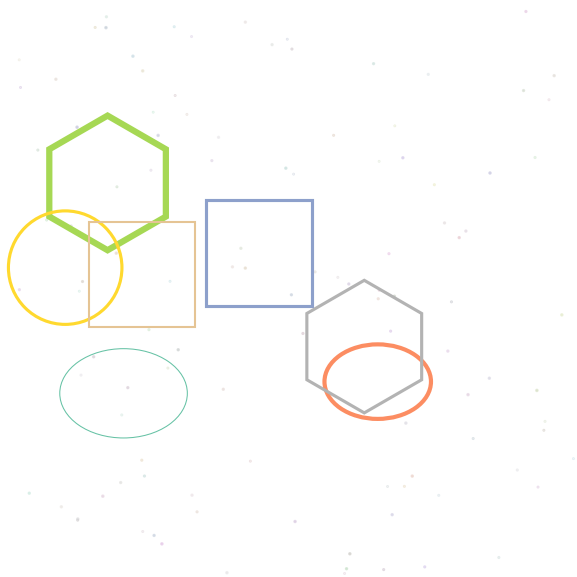[{"shape": "oval", "thickness": 0.5, "radius": 0.55, "center": [0.214, 0.318]}, {"shape": "oval", "thickness": 2, "radius": 0.46, "center": [0.654, 0.338]}, {"shape": "square", "thickness": 1.5, "radius": 0.46, "center": [0.449, 0.561]}, {"shape": "hexagon", "thickness": 3, "radius": 0.58, "center": [0.186, 0.682]}, {"shape": "circle", "thickness": 1.5, "radius": 0.49, "center": [0.113, 0.536]}, {"shape": "square", "thickness": 1, "radius": 0.46, "center": [0.246, 0.524]}, {"shape": "hexagon", "thickness": 1.5, "radius": 0.57, "center": [0.631, 0.399]}]